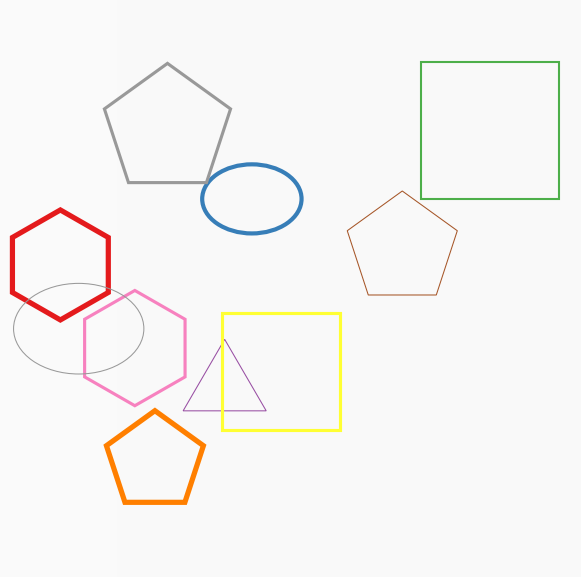[{"shape": "hexagon", "thickness": 2.5, "radius": 0.48, "center": [0.104, 0.54]}, {"shape": "oval", "thickness": 2, "radius": 0.43, "center": [0.433, 0.655]}, {"shape": "square", "thickness": 1, "radius": 0.59, "center": [0.844, 0.773]}, {"shape": "triangle", "thickness": 0.5, "radius": 0.41, "center": [0.387, 0.329]}, {"shape": "pentagon", "thickness": 2.5, "radius": 0.44, "center": [0.267, 0.2]}, {"shape": "square", "thickness": 1.5, "radius": 0.51, "center": [0.483, 0.356]}, {"shape": "pentagon", "thickness": 0.5, "radius": 0.5, "center": [0.692, 0.569]}, {"shape": "hexagon", "thickness": 1.5, "radius": 0.5, "center": [0.232, 0.396]}, {"shape": "pentagon", "thickness": 1.5, "radius": 0.57, "center": [0.288, 0.775]}, {"shape": "oval", "thickness": 0.5, "radius": 0.56, "center": [0.135, 0.43]}]